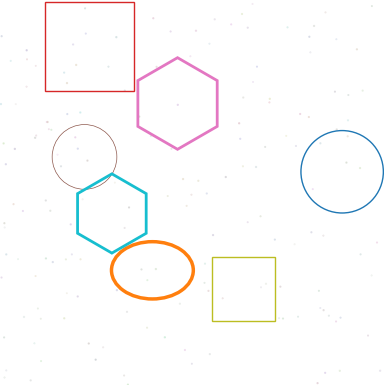[{"shape": "circle", "thickness": 1, "radius": 0.54, "center": [0.889, 0.554]}, {"shape": "oval", "thickness": 2.5, "radius": 0.53, "center": [0.396, 0.298]}, {"shape": "square", "thickness": 1, "radius": 0.58, "center": [0.232, 0.879]}, {"shape": "circle", "thickness": 0.5, "radius": 0.42, "center": [0.219, 0.592]}, {"shape": "hexagon", "thickness": 2, "radius": 0.59, "center": [0.461, 0.731]}, {"shape": "square", "thickness": 1, "radius": 0.41, "center": [0.632, 0.249]}, {"shape": "hexagon", "thickness": 2, "radius": 0.51, "center": [0.291, 0.446]}]